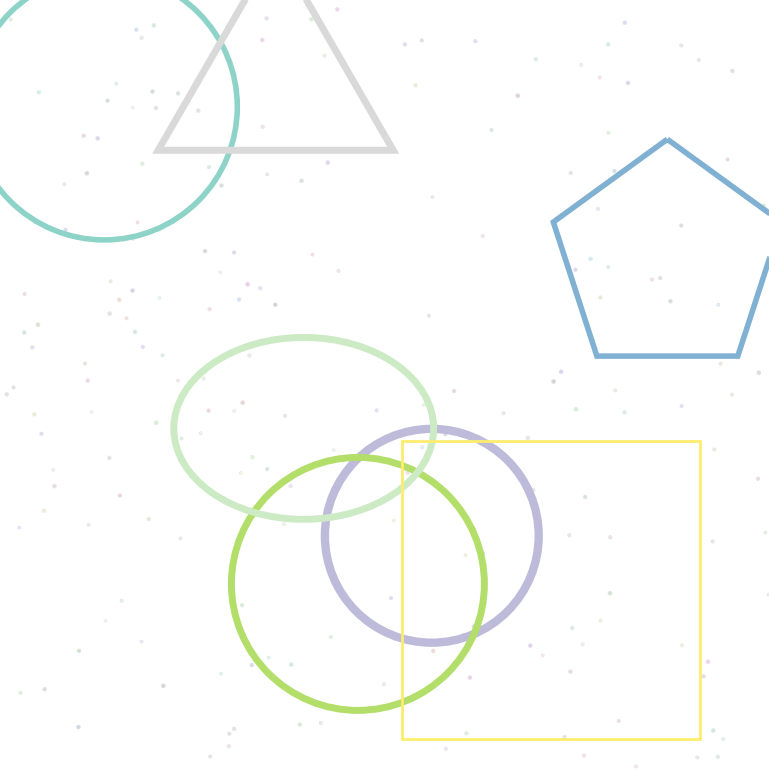[{"shape": "circle", "thickness": 2, "radius": 0.86, "center": [0.135, 0.861]}, {"shape": "circle", "thickness": 3, "radius": 0.69, "center": [0.561, 0.304]}, {"shape": "pentagon", "thickness": 2, "radius": 0.78, "center": [0.867, 0.664]}, {"shape": "circle", "thickness": 2.5, "radius": 0.82, "center": [0.465, 0.242]}, {"shape": "triangle", "thickness": 2.5, "radius": 0.88, "center": [0.358, 0.893]}, {"shape": "oval", "thickness": 2.5, "radius": 0.84, "center": [0.394, 0.444]}, {"shape": "square", "thickness": 1, "radius": 0.97, "center": [0.715, 0.233]}]